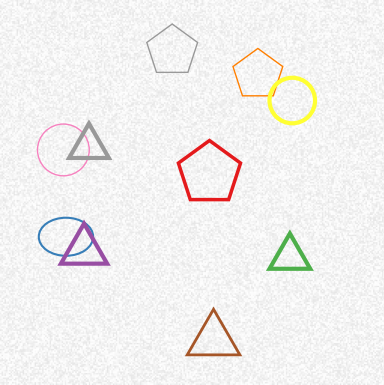[{"shape": "pentagon", "thickness": 2.5, "radius": 0.42, "center": [0.544, 0.55]}, {"shape": "oval", "thickness": 1.5, "radius": 0.35, "center": [0.171, 0.385]}, {"shape": "triangle", "thickness": 3, "radius": 0.31, "center": [0.753, 0.332]}, {"shape": "triangle", "thickness": 3, "radius": 0.35, "center": [0.218, 0.35]}, {"shape": "pentagon", "thickness": 1, "radius": 0.34, "center": [0.67, 0.806]}, {"shape": "circle", "thickness": 3, "radius": 0.3, "center": [0.759, 0.739]}, {"shape": "triangle", "thickness": 2, "radius": 0.39, "center": [0.555, 0.118]}, {"shape": "circle", "thickness": 1, "radius": 0.34, "center": [0.165, 0.611]}, {"shape": "pentagon", "thickness": 1, "radius": 0.35, "center": [0.447, 0.868]}, {"shape": "triangle", "thickness": 3, "radius": 0.3, "center": [0.231, 0.62]}]